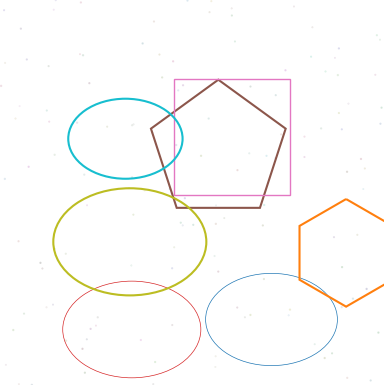[{"shape": "oval", "thickness": 0.5, "radius": 0.86, "center": [0.705, 0.17]}, {"shape": "hexagon", "thickness": 1.5, "radius": 0.7, "center": [0.899, 0.343]}, {"shape": "oval", "thickness": 0.5, "radius": 0.9, "center": [0.342, 0.144]}, {"shape": "pentagon", "thickness": 1.5, "radius": 0.92, "center": [0.567, 0.609]}, {"shape": "square", "thickness": 1, "radius": 0.75, "center": [0.602, 0.643]}, {"shape": "oval", "thickness": 1.5, "radius": 0.99, "center": [0.337, 0.372]}, {"shape": "oval", "thickness": 1.5, "radius": 0.74, "center": [0.326, 0.64]}]